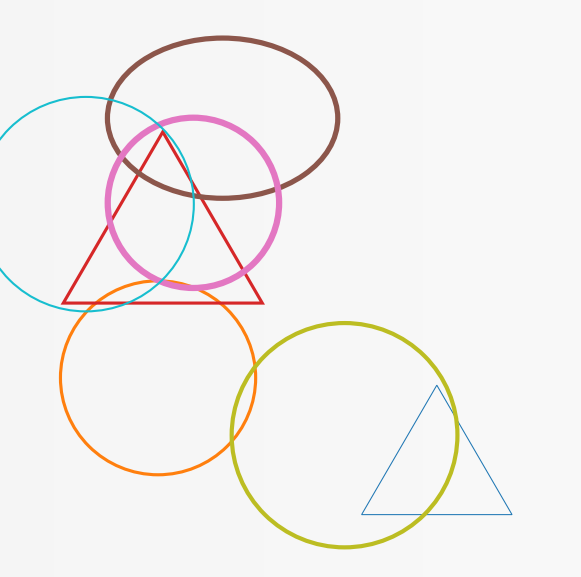[{"shape": "triangle", "thickness": 0.5, "radius": 0.75, "center": [0.752, 0.183]}, {"shape": "circle", "thickness": 1.5, "radius": 0.84, "center": [0.272, 0.345]}, {"shape": "triangle", "thickness": 1.5, "radius": 0.99, "center": [0.28, 0.573]}, {"shape": "oval", "thickness": 2.5, "radius": 0.99, "center": [0.383, 0.795]}, {"shape": "circle", "thickness": 3, "radius": 0.74, "center": [0.333, 0.648]}, {"shape": "circle", "thickness": 2, "radius": 0.97, "center": [0.593, 0.246]}, {"shape": "circle", "thickness": 1, "radius": 0.93, "center": [0.148, 0.646]}]